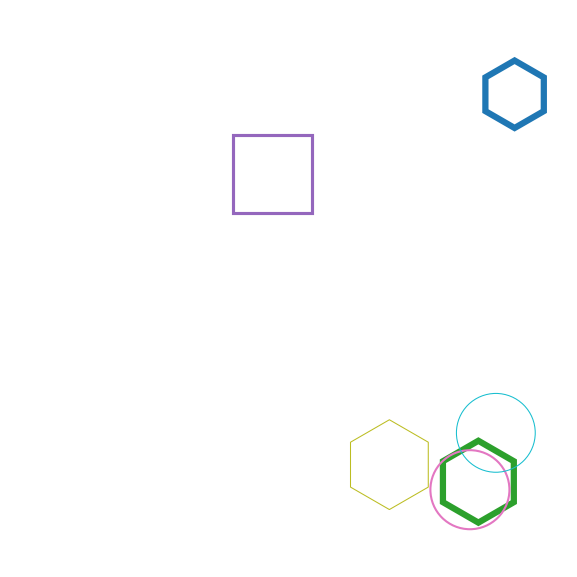[{"shape": "hexagon", "thickness": 3, "radius": 0.29, "center": [0.891, 0.836]}, {"shape": "hexagon", "thickness": 3, "radius": 0.35, "center": [0.828, 0.165]}, {"shape": "square", "thickness": 1.5, "radius": 0.34, "center": [0.472, 0.698]}, {"shape": "circle", "thickness": 1, "radius": 0.34, "center": [0.814, 0.151]}, {"shape": "hexagon", "thickness": 0.5, "radius": 0.39, "center": [0.674, 0.195]}, {"shape": "circle", "thickness": 0.5, "radius": 0.34, "center": [0.859, 0.25]}]